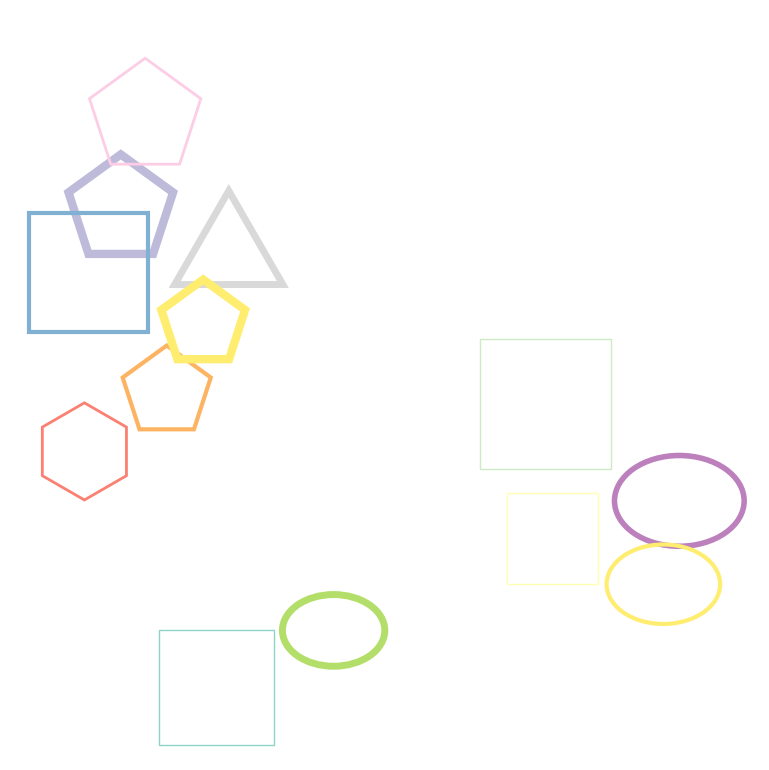[{"shape": "square", "thickness": 0.5, "radius": 0.37, "center": [0.281, 0.107]}, {"shape": "square", "thickness": 0.5, "radius": 0.3, "center": [0.718, 0.301]}, {"shape": "pentagon", "thickness": 3, "radius": 0.36, "center": [0.157, 0.728]}, {"shape": "hexagon", "thickness": 1, "radius": 0.32, "center": [0.11, 0.414]}, {"shape": "square", "thickness": 1.5, "radius": 0.39, "center": [0.115, 0.646]}, {"shape": "pentagon", "thickness": 1.5, "radius": 0.3, "center": [0.217, 0.491]}, {"shape": "oval", "thickness": 2.5, "radius": 0.33, "center": [0.433, 0.181]}, {"shape": "pentagon", "thickness": 1, "radius": 0.38, "center": [0.189, 0.848]}, {"shape": "triangle", "thickness": 2.5, "radius": 0.41, "center": [0.297, 0.671]}, {"shape": "oval", "thickness": 2, "radius": 0.42, "center": [0.882, 0.35]}, {"shape": "square", "thickness": 0.5, "radius": 0.42, "center": [0.709, 0.475]}, {"shape": "oval", "thickness": 1.5, "radius": 0.37, "center": [0.862, 0.241]}, {"shape": "pentagon", "thickness": 3, "radius": 0.29, "center": [0.264, 0.58]}]